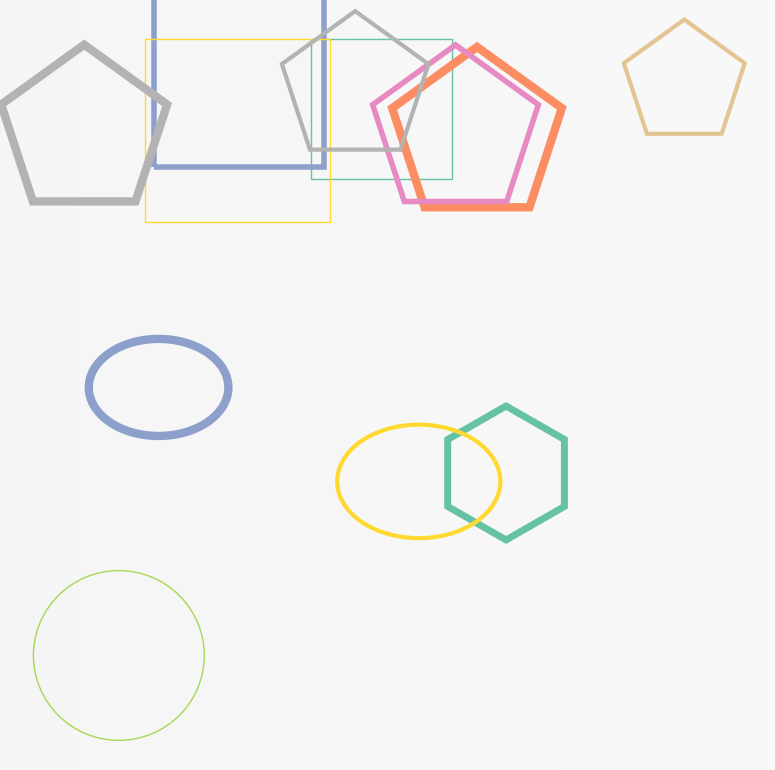[{"shape": "hexagon", "thickness": 2.5, "radius": 0.43, "center": [0.653, 0.386]}, {"shape": "square", "thickness": 0.5, "radius": 0.45, "center": [0.492, 0.859]}, {"shape": "pentagon", "thickness": 3, "radius": 0.58, "center": [0.616, 0.824]}, {"shape": "square", "thickness": 2, "radius": 0.55, "center": [0.308, 0.893]}, {"shape": "oval", "thickness": 3, "radius": 0.45, "center": [0.205, 0.497]}, {"shape": "pentagon", "thickness": 2, "radius": 0.56, "center": [0.588, 0.829]}, {"shape": "circle", "thickness": 0.5, "radius": 0.55, "center": [0.153, 0.149]}, {"shape": "oval", "thickness": 1.5, "radius": 0.53, "center": [0.54, 0.375]}, {"shape": "square", "thickness": 0.5, "radius": 0.6, "center": [0.307, 0.831]}, {"shape": "pentagon", "thickness": 1.5, "radius": 0.41, "center": [0.883, 0.893]}, {"shape": "pentagon", "thickness": 1.5, "radius": 0.5, "center": [0.458, 0.886]}, {"shape": "pentagon", "thickness": 3, "radius": 0.56, "center": [0.109, 0.829]}]